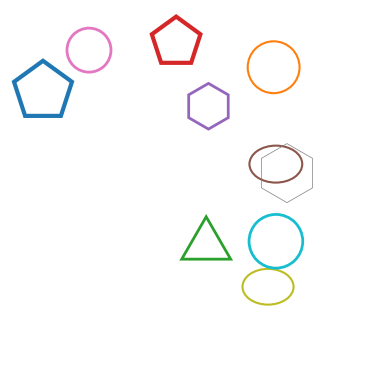[{"shape": "pentagon", "thickness": 3, "radius": 0.4, "center": [0.112, 0.763]}, {"shape": "circle", "thickness": 1.5, "radius": 0.34, "center": [0.711, 0.825]}, {"shape": "triangle", "thickness": 2, "radius": 0.37, "center": [0.536, 0.364]}, {"shape": "pentagon", "thickness": 3, "radius": 0.33, "center": [0.458, 0.891]}, {"shape": "hexagon", "thickness": 2, "radius": 0.3, "center": [0.541, 0.724]}, {"shape": "oval", "thickness": 1.5, "radius": 0.34, "center": [0.716, 0.574]}, {"shape": "circle", "thickness": 2, "radius": 0.29, "center": [0.231, 0.87]}, {"shape": "hexagon", "thickness": 0.5, "radius": 0.38, "center": [0.745, 0.55]}, {"shape": "oval", "thickness": 1.5, "radius": 0.33, "center": [0.696, 0.255]}, {"shape": "circle", "thickness": 2, "radius": 0.35, "center": [0.717, 0.373]}]